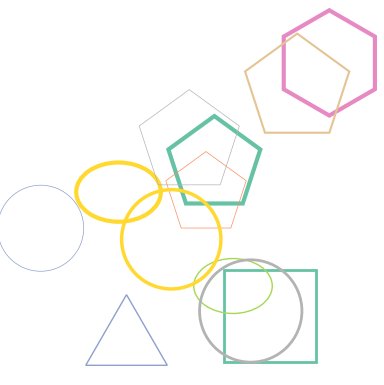[{"shape": "square", "thickness": 2, "radius": 0.6, "center": [0.701, 0.179]}, {"shape": "pentagon", "thickness": 3, "radius": 0.63, "center": [0.557, 0.573]}, {"shape": "pentagon", "thickness": 0.5, "radius": 0.55, "center": [0.535, 0.497]}, {"shape": "circle", "thickness": 0.5, "radius": 0.56, "center": [0.106, 0.407]}, {"shape": "triangle", "thickness": 1, "radius": 0.61, "center": [0.329, 0.112]}, {"shape": "hexagon", "thickness": 3, "radius": 0.68, "center": [0.855, 0.837]}, {"shape": "oval", "thickness": 1, "radius": 0.51, "center": [0.605, 0.257]}, {"shape": "circle", "thickness": 2.5, "radius": 0.64, "center": [0.445, 0.378]}, {"shape": "oval", "thickness": 3, "radius": 0.55, "center": [0.308, 0.501]}, {"shape": "pentagon", "thickness": 1.5, "radius": 0.71, "center": [0.772, 0.77]}, {"shape": "circle", "thickness": 2, "radius": 0.66, "center": [0.651, 0.192]}, {"shape": "pentagon", "thickness": 0.5, "radius": 0.68, "center": [0.492, 0.63]}]